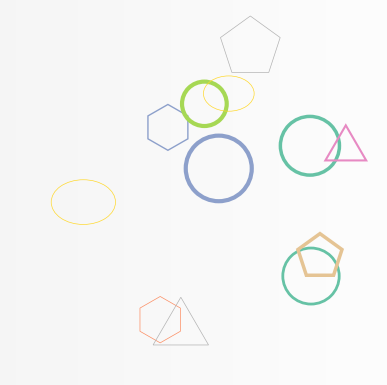[{"shape": "circle", "thickness": 2.5, "radius": 0.38, "center": [0.8, 0.621]}, {"shape": "circle", "thickness": 2, "radius": 0.36, "center": [0.803, 0.283]}, {"shape": "hexagon", "thickness": 0.5, "radius": 0.3, "center": [0.413, 0.17]}, {"shape": "circle", "thickness": 3, "radius": 0.43, "center": [0.565, 0.563]}, {"shape": "hexagon", "thickness": 1, "radius": 0.3, "center": [0.433, 0.669]}, {"shape": "triangle", "thickness": 1.5, "radius": 0.3, "center": [0.892, 0.614]}, {"shape": "circle", "thickness": 3, "radius": 0.29, "center": [0.527, 0.73]}, {"shape": "oval", "thickness": 0.5, "radius": 0.33, "center": [0.59, 0.757]}, {"shape": "oval", "thickness": 0.5, "radius": 0.41, "center": [0.215, 0.475]}, {"shape": "pentagon", "thickness": 2.5, "radius": 0.3, "center": [0.826, 0.333]}, {"shape": "pentagon", "thickness": 0.5, "radius": 0.4, "center": [0.646, 0.877]}, {"shape": "triangle", "thickness": 0.5, "radius": 0.41, "center": [0.467, 0.145]}]